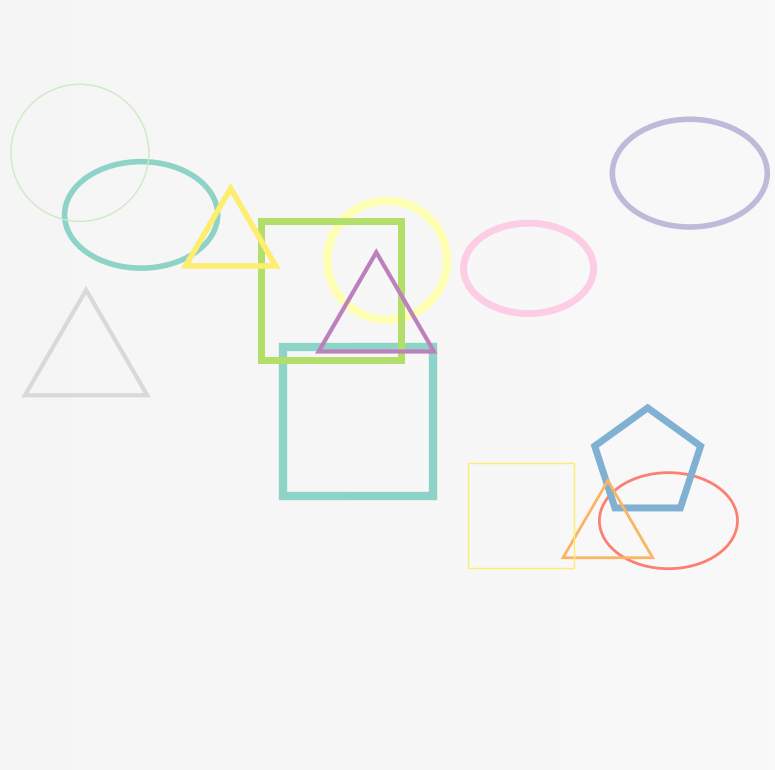[{"shape": "oval", "thickness": 2, "radius": 0.49, "center": [0.182, 0.721]}, {"shape": "square", "thickness": 3, "radius": 0.48, "center": [0.462, 0.452]}, {"shape": "circle", "thickness": 3, "radius": 0.39, "center": [0.499, 0.662]}, {"shape": "oval", "thickness": 2, "radius": 0.5, "center": [0.89, 0.775]}, {"shape": "oval", "thickness": 1, "radius": 0.45, "center": [0.862, 0.324]}, {"shape": "pentagon", "thickness": 2.5, "radius": 0.36, "center": [0.836, 0.398]}, {"shape": "triangle", "thickness": 1, "radius": 0.33, "center": [0.784, 0.309]}, {"shape": "square", "thickness": 2.5, "radius": 0.45, "center": [0.428, 0.623]}, {"shape": "oval", "thickness": 2.5, "radius": 0.42, "center": [0.682, 0.652]}, {"shape": "triangle", "thickness": 1.5, "radius": 0.46, "center": [0.111, 0.532]}, {"shape": "triangle", "thickness": 1.5, "radius": 0.43, "center": [0.486, 0.586]}, {"shape": "circle", "thickness": 0.5, "radius": 0.45, "center": [0.103, 0.802]}, {"shape": "square", "thickness": 0.5, "radius": 0.34, "center": [0.672, 0.33]}, {"shape": "triangle", "thickness": 2, "radius": 0.34, "center": [0.298, 0.688]}]